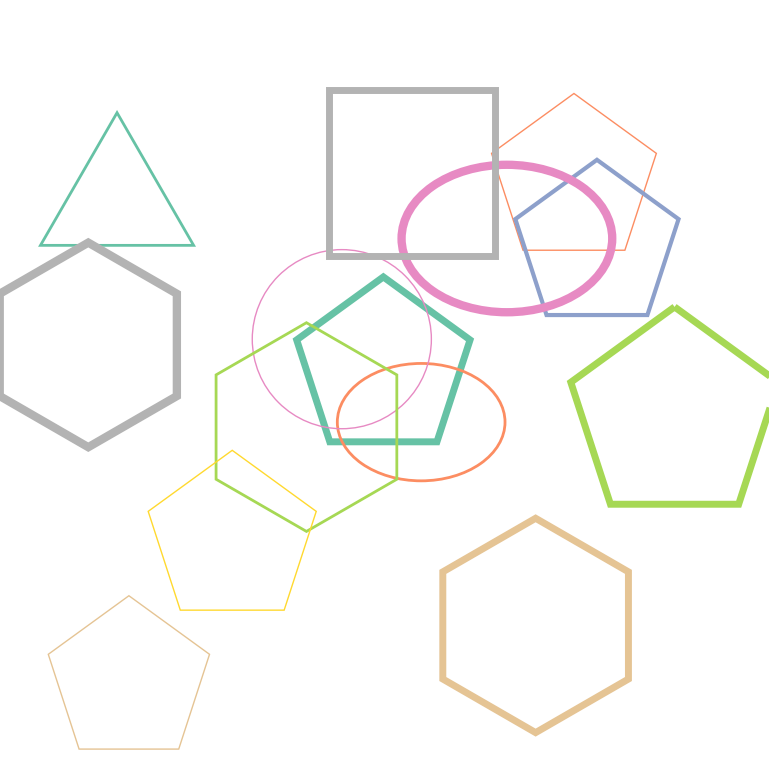[{"shape": "triangle", "thickness": 1, "radius": 0.57, "center": [0.152, 0.739]}, {"shape": "pentagon", "thickness": 2.5, "radius": 0.59, "center": [0.498, 0.522]}, {"shape": "pentagon", "thickness": 0.5, "radius": 0.56, "center": [0.745, 0.766]}, {"shape": "oval", "thickness": 1, "radius": 0.54, "center": [0.547, 0.452]}, {"shape": "pentagon", "thickness": 1.5, "radius": 0.56, "center": [0.775, 0.681]}, {"shape": "oval", "thickness": 3, "radius": 0.68, "center": [0.658, 0.69]}, {"shape": "circle", "thickness": 0.5, "radius": 0.58, "center": [0.444, 0.56]}, {"shape": "hexagon", "thickness": 1, "radius": 0.68, "center": [0.398, 0.445]}, {"shape": "pentagon", "thickness": 2.5, "radius": 0.71, "center": [0.876, 0.46]}, {"shape": "pentagon", "thickness": 0.5, "radius": 0.57, "center": [0.302, 0.3]}, {"shape": "pentagon", "thickness": 0.5, "radius": 0.55, "center": [0.167, 0.116]}, {"shape": "hexagon", "thickness": 2.5, "radius": 0.7, "center": [0.696, 0.188]}, {"shape": "hexagon", "thickness": 3, "radius": 0.66, "center": [0.115, 0.552]}, {"shape": "square", "thickness": 2.5, "radius": 0.54, "center": [0.536, 0.775]}]